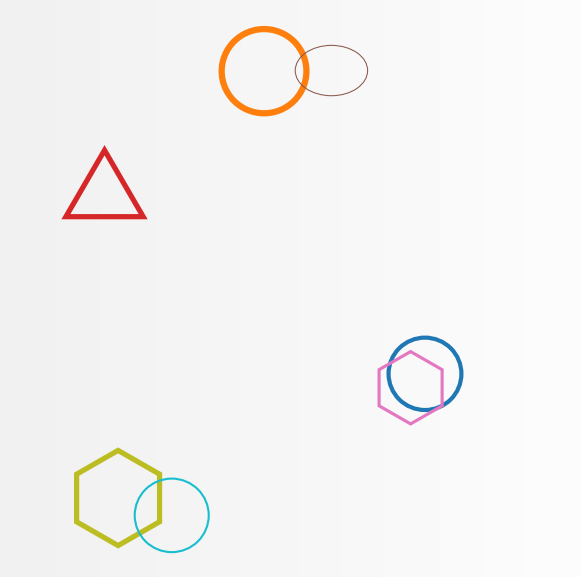[{"shape": "circle", "thickness": 2, "radius": 0.31, "center": [0.731, 0.352]}, {"shape": "circle", "thickness": 3, "radius": 0.36, "center": [0.454, 0.876]}, {"shape": "triangle", "thickness": 2.5, "radius": 0.38, "center": [0.18, 0.662]}, {"shape": "oval", "thickness": 0.5, "radius": 0.31, "center": [0.57, 0.877]}, {"shape": "hexagon", "thickness": 1.5, "radius": 0.31, "center": [0.706, 0.328]}, {"shape": "hexagon", "thickness": 2.5, "radius": 0.41, "center": [0.203, 0.137]}, {"shape": "circle", "thickness": 1, "radius": 0.32, "center": [0.295, 0.107]}]